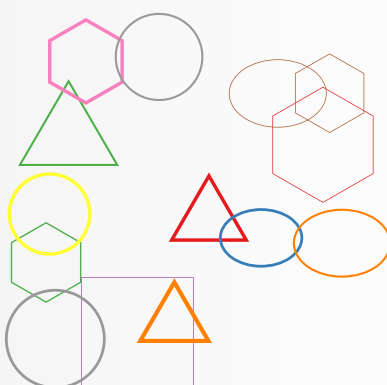[{"shape": "triangle", "thickness": 2.5, "radius": 0.56, "center": [0.539, 0.432]}, {"shape": "hexagon", "thickness": 0.5, "radius": 0.75, "center": [0.833, 0.624]}, {"shape": "oval", "thickness": 2, "radius": 0.53, "center": [0.674, 0.382]}, {"shape": "hexagon", "thickness": 1, "radius": 0.52, "center": [0.119, 0.318]}, {"shape": "triangle", "thickness": 1.5, "radius": 0.72, "center": [0.177, 0.644]}, {"shape": "square", "thickness": 0.5, "radius": 0.72, "center": [0.353, 0.135]}, {"shape": "triangle", "thickness": 3, "radius": 0.51, "center": [0.45, 0.165]}, {"shape": "oval", "thickness": 1.5, "radius": 0.62, "center": [0.882, 0.368]}, {"shape": "circle", "thickness": 2.5, "radius": 0.52, "center": [0.128, 0.444]}, {"shape": "hexagon", "thickness": 0.5, "radius": 0.51, "center": [0.851, 0.758]}, {"shape": "oval", "thickness": 0.5, "radius": 0.63, "center": [0.717, 0.757]}, {"shape": "hexagon", "thickness": 2.5, "radius": 0.54, "center": [0.222, 0.841]}, {"shape": "circle", "thickness": 1.5, "radius": 0.56, "center": [0.41, 0.852]}, {"shape": "circle", "thickness": 2, "radius": 0.63, "center": [0.143, 0.12]}]